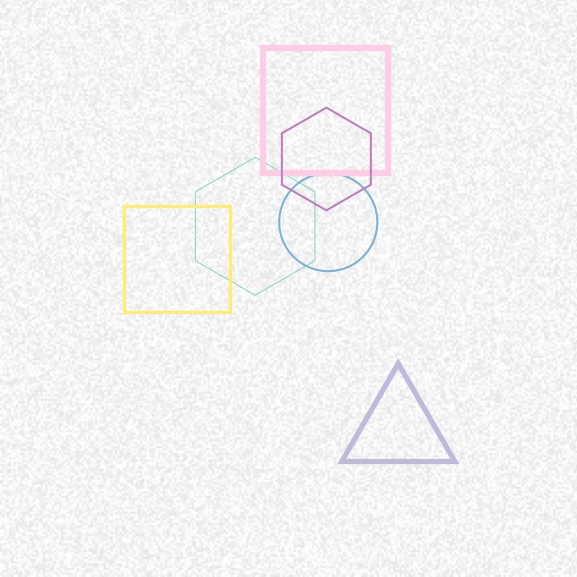[{"shape": "hexagon", "thickness": 0.5, "radius": 0.6, "center": [0.442, 0.607]}, {"shape": "triangle", "thickness": 2.5, "radius": 0.57, "center": [0.69, 0.257]}, {"shape": "circle", "thickness": 1, "radius": 0.42, "center": [0.568, 0.615]}, {"shape": "square", "thickness": 3, "radius": 0.54, "center": [0.564, 0.808]}, {"shape": "hexagon", "thickness": 1, "radius": 0.44, "center": [0.565, 0.724]}, {"shape": "square", "thickness": 1.5, "radius": 0.46, "center": [0.306, 0.55]}]